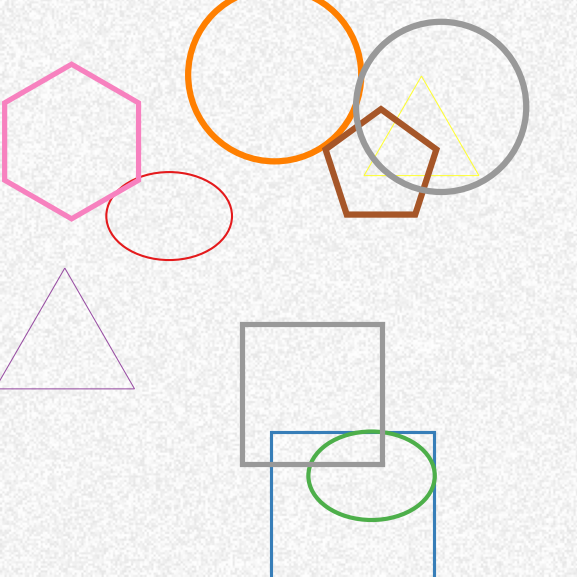[{"shape": "oval", "thickness": 1, "radius": 0.54, "center": [0.293, 0.625]}, {"shape": "square", "thickness": 1.5, "radius": 0.71, "center": [0.61, 0.109]}, {"shape": "oval", "thickness": 2, "radius": 0.55, "center": [0.643, 0.175]}, {"shape": "triangle", "thickness": 0.5, "radius": 0.7, "center": [0.112, 0.396]}, {"shape": "circle", "thickness": 3, "radius": 0.75, "center": [0.476, 0.87]}, {"shape": "triangle", "thickness": 0.5, "radius": 0.57, "center": [0.73, 0.752]}, {"shape": "pentagon", "thickness": 3, "radius": 0.5, "center": [0.66, 0.709]}, {"shape": "hexagon", "thickness": 2.5, "radius": 0.67, "center": [0.124, 0.754]}, {"shape": "square", "thickness": 2.5, "radius": 0.61, "center": [0.54, 0.316]}, {"shape": "circle", "thickness": 3, "radius": 0.74, "center": [0.764, 0.814]}]